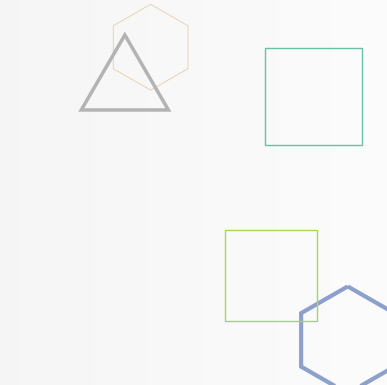[{"shape": "square", "thickness": 1, "radius": 0.63, "center": [0.81, 0.75]}, {"shape": "hexagon", "thickness": 3, "radius": 0.69, "center": [0.897, 0.117]}, {"shape": "square", "thickness": 1, "radius": 0.6, "center": [0.699, 0.284]}, {"shape": "hexagon", "thickness": 0.5, "radius": 0.56, "center": [0.389, 0.877]}, {"shape": "triangle", "thickness": 2.5, "radius": 0.65, "center": [0.322, 0.779]}]